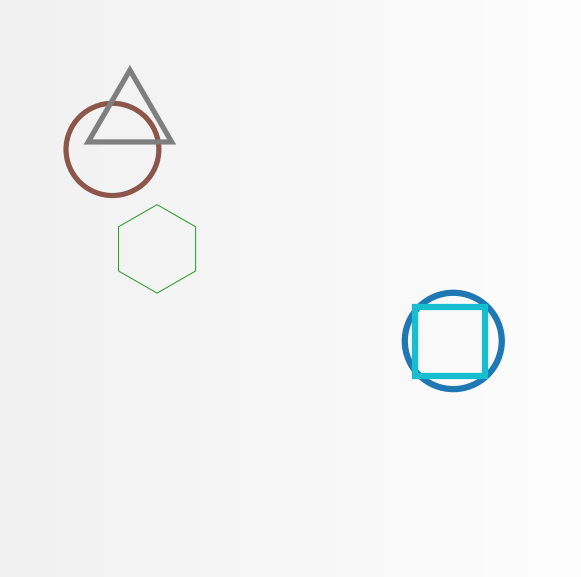[{"shape": "circle", "thickness": 3, "radius": 0.42, "center": [0.78, 0.409]}, {"shape": "hexagon", "thickness": 0.5, "radius": 0.38, "center": [0.27, 0.568]}, {"shape": "circle", "thickness": 2.5, "radius": 0.4, "center": [0.193, 0.74]}, {"shape": "triangle", "thickness": 2.5, "radius": 0.41, "center": [0.224, 0.795]}, {"shape": "square", "thickness": 3, "radius": 0.3, "center": [0.775, 0.407]}]